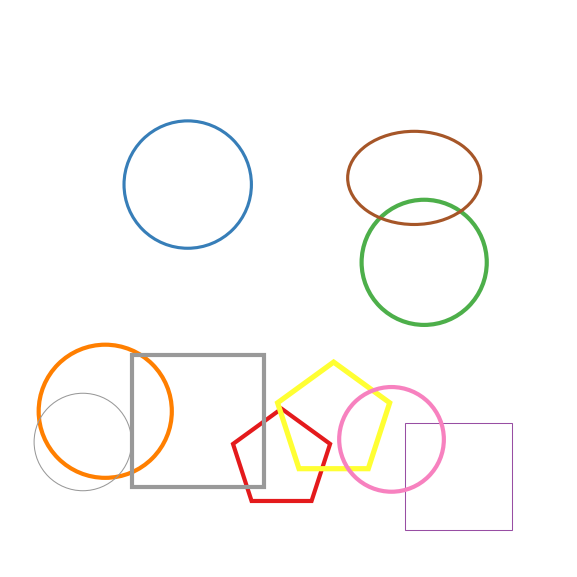[{"shape": "pentagon", "thickness": 2, "radius": 0.44, "center": [0.488, 0.203]}, {"shape": "circle", "thickness": 1.5, "radius": 0.55, "center": [0.325, 0.68]}, {"shape": "circle", "thickness": 2, "radius": 0.54, "center": [0.735, 0.545]}, {"shape": "square", "thickness": 0.5, "radius": 0.47, "center": [0.794, 0.174]}, {"shape": "circle", "thickness": 2, "radius": 0.58, "center": [0.182, 0.287]}, {"shape": "pentagon", "thickness": 2.5, "radius": 0.51, "center": [0.578, 0.27]}, {"shape": "oval", "thickness": 1.5, "radius": 0.58, "center": [0.717, 0.691]}, {"shape": "circle", "thickness": 2, "radius": 0.45, "center": [0.678, 0.238]}, {"shape": "circle", "thickness": 0.5, "radius": 0.42, "center": [0.143, 0.234]}, {"shape": "square", "thickness": 2, "radius": 0.57, "center": [0.343, 0.27]}]